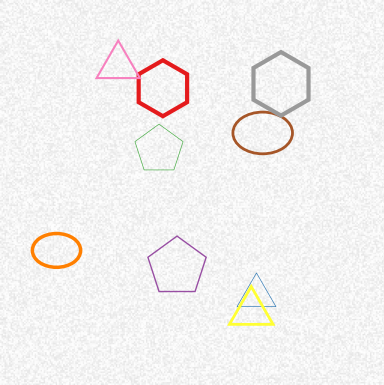[{"shape": "hexagon", "thickness": 3, "radius": 0.36, "center": [0.423, 0.771]}, {"shape": "triangle", "thickness": 0.5, "radius": 0.29, "center": [0.666, 0.233]}, {"shape": "pentagon", "thickness": 0.5, "radius": 0.33, "center": [0.413, 0.612]}, {"shape": "pentagon", "thickness": 1, "radius": 0.4, "center": [0.46, 0.307]}, {"shape": "oval", "thickness": 2.5, "radius": 0.31, "center": [0.147, 0.35]}, {"shape": "triangle", "thickness": 2, "radius": 0.33, "center": [0.653, 0.19]}, {"shape": "oval", "thickness": 2, "radius": 0.39, "center": [0.682, 0.655]}, {"shape": "triangle", "thickness": 1.5, "radius": 0.32, "center": [0.307, 0.83]}, {"shape": "hexagon", "thickness": 3, "radius": 0.41, "center": [0.73, 0.782]}]